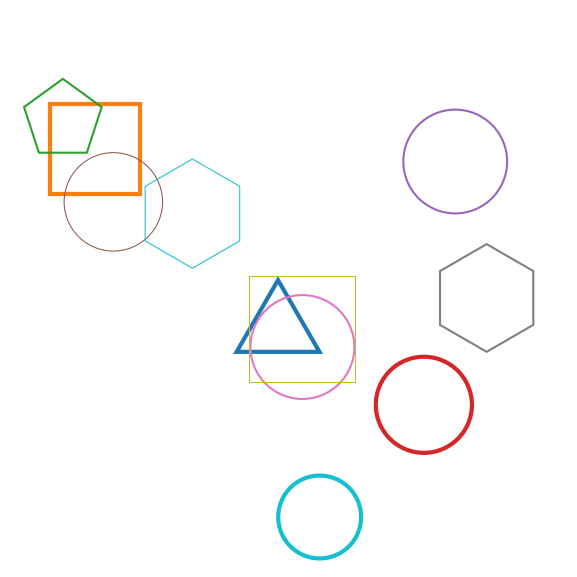[{"shape": "triangle", "thickness": 2, "radius": 0.41, "center": [0.481, 0.431]}, {"shape": "square", "thickness": 2, "radius": 0.39, "center": [0.164, 0.742]}, {"shape": "pentagon", "thickness": 1, "radius": 0.35, "center": [0.109, 0.792]}, {"shape": "circle", "thickness": 2, "radius": 0.42, "center": [0.734, 0.298]}, {"shape": "circle", "thickness": 1, "radius": 0.45, "center": [0.788, 0.719]}, {"shape": "circle", "thickness": 0.5, "radius": 0.43, "center": [0.196, 0.65]}, {"shape": "circle", "thickness": 1, "radius": 0.45, "center": [0.524, 0.398]}, {"shape": "hexagon", "thickness": 1, "radius": 0.47, "center": [0.843, 0.483]}, {"shape": "square", "thickness": 0.5, "radius": 0.46, "center": [0.523, 0.429]}, {"shape": "hexagon", "thickness": 0.5, "radius": 0.47, "center": [0.333, 0.629]}, {"shape": "circle", "thickness": 2, "radius": 0.36, "center": [0.554, 0.104]}]